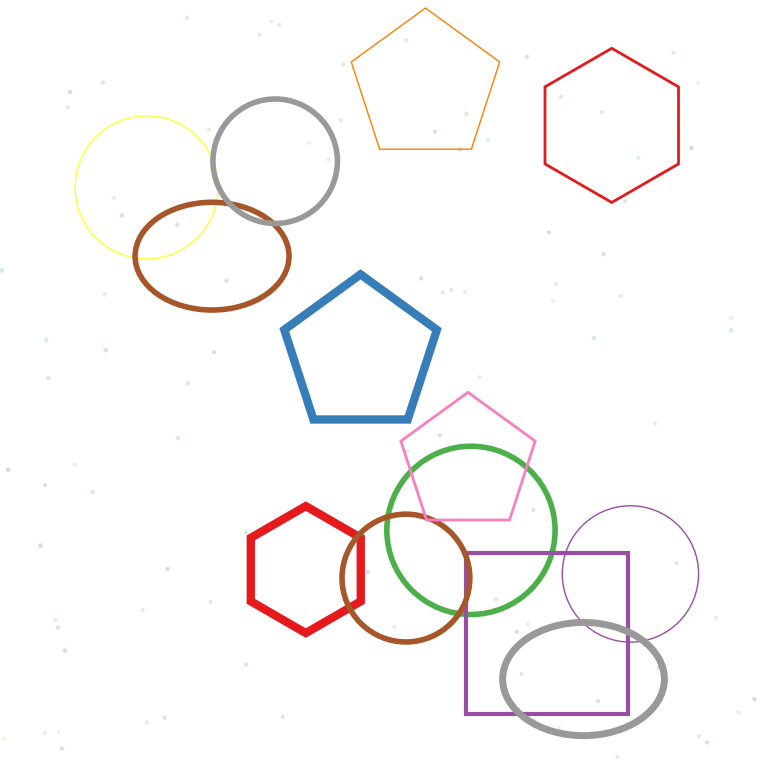[{"shape": "hexagon", "thickness": 3, "radius": 0.41, "center": [0.397, 0.26]}, {"shape": "hexagon", "thickness": 1, "radius": 0.5, "center": [0.794, 0.837]}, {"shape": "pentagon", "thickness": 3, "radius": 0.52, "center": [0.468, 0.539]}, {"shape": "circle", "thickness": 2, "radius": 0.55, "center": [0.612, 0.311]}, {"shape": "circle", "thickness": 0.5, "radius": 0.44, "center": [0.819, 0.255]}, {"shape": "square", "thickness": 1.5, "radius": 0.52, "center": [0.71, 0.177]}, {"shape": "pentagon", "thickness": 0.5, "radius": 0.51, "center": [0.553, 0.888]}, {"shape": "circle", "thickness": 0.5, "radius": 0.46, "center": [0.19, 0.757]}, {"shape": "oval", "thickness": 2, "radius": 0.5, "center": [0.275, 0.667]}, {"shape": "circle", "thickness": 2, "radius": 0.41, "center": [0.527, 0.249]}, {"shape": "pentagon", "thickness": 1, "radius": 0.46, "center": [0.608, 0.399]}, {"shape": "oval", "thickness": 2.5, "radius": 0.53, "center": [0.758, 0.118]}, {"shape": "circle", "thickness": 2, "radius": 0.4, "center": [0.357, 0.791]}]